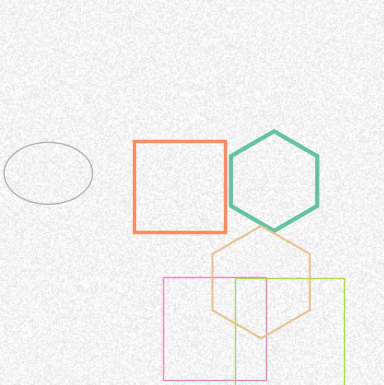[{"shape": "hexagon", "thickness": 3, "radius": 0.65, "center": [0.712, 0.53]}, {"shape": "square", "thickness": 2.5, "radius": 0.59, "center": [0.467, 0.515]}, {"shape": "square", "thickness": 1, "radius": 0.67, "center": [0.557, 0.146]}, {"shape": "square", "thickness": 1, "radius": 0.71, "center": [0.752, 0.137]}, {"shape": "hexagon", "thickness": 1.5, "radius": 0.73, "center": [0.678, 0.267]}, {"shape": "oval", "thickness": 1, "radius": 0.57, "center": [0.125, 0.55]}]